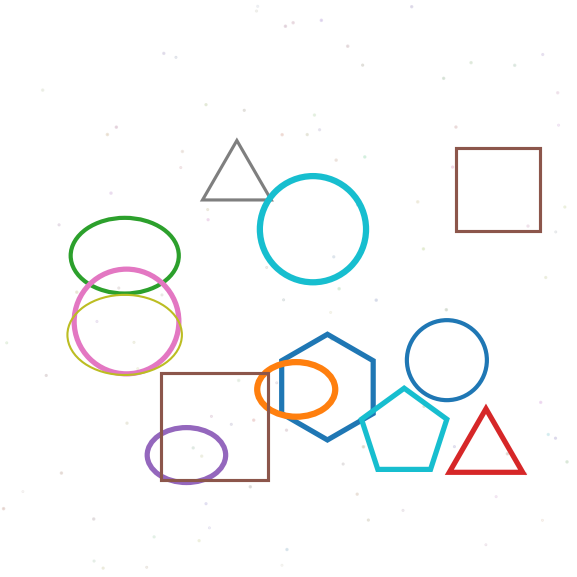[{"shape": "hexagon", "thickness": 2.5, "radius": 0.46, "center": [0.567, 0.329]}, {"shape": "circle", "thickness": 2, "radius": 0.35, "center": [0.774, 0.375]}, {"shape": "oval", "thickness": 3, "radius": 0.34, "center": [0.513, 0.325]}, {"shape": "oval", "thickness": 2, "radius": 0.47, "center": [0.216, 0.556]}, {"shape": "triangle", "thickness": 2.5, "radius": 0.37, "center": [0.842, 0.218]}, {"shape": "oval", "thickness": 2.5, "radius": 0.34, "center": [0.323, 0.211]}, {"shape": "square", "thickness": 1.5, "radius": 0.46, "center": [0.372, 0.261]}, {"shape": "square", "thickness": 1.5, "radius": 0.36, "center": [0.862, 0.671]}, {"shape": "circle", "thickness": 2.5, "radius": 0.45, "center": [0.219, 0.442]}, {"shape": "triangle", "thickness": 1.5, "radius": 0.34, "center": [0.41, 0.687]}, {"shape": "oval", "thickness": 1, "radius": 0.5, "center": [0.216, 0.419]}, {"shape": "circle", "thickness": 3, "radius": 0.46, "center": [0.542, 0.602]}, {"shape": "pentagon", "thickness": 2.5, "radius": 0.39, "center": [0.7, 0.249]}]